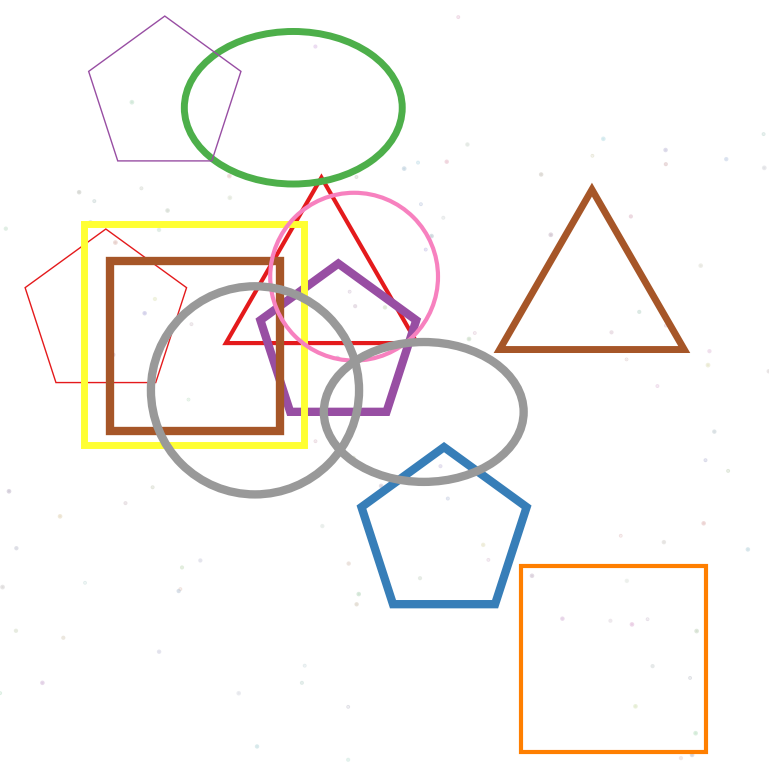[{"shape": "triangle", "thickness": 1.5, "radius": 0.72, "center": [0.417, 0.626]}, {"shape": "pentagon", "thickness": 0.5, "radius": 0.55, "center": [0.137, 0.592]}, {"shape": "pentagon", "thickness": 3, "radius": 0.56, "center": [0.577, 0.307]}, {"shape": "oval", "thickness": 2.5, "radius": 0.71, "center": [0.381, 0.86]}, {"shape": "pentagon", "thickness": 3, "radius": 0.53, "center": [0.439, 0.551]}, {"shape": "pentagon", "thickness": 0.5, "radius": 0.52, "center": [0.214, 0.875]}, {"shape": "square", "thickness": 1.5, "radius": 0.6, "center": [0.797, 0.144]}, {"shape": "square", "thickness": 2.5, "radius": 0.72, "center": [0.252, 0.566]}, {"shape": "triangle", "thickness": 2.5, "radius": 0.69, "center": [0.769, 0.615]}, {"shape": "square", "thickness": 3, "radius": 0.55, "center": [0.253, 0.551]}, {"shape": "circle", "thickness": 1.5, "radius": 0.54, "center": [0.46, 0.641]}, {"shape": "circle", "thickness": 3, "radius": 0.68, "center": [0.331, 0.493]}, {"shape": "oval", "thickness": 3, "radius": 0.65, "center": [0.55, 0.465]}]